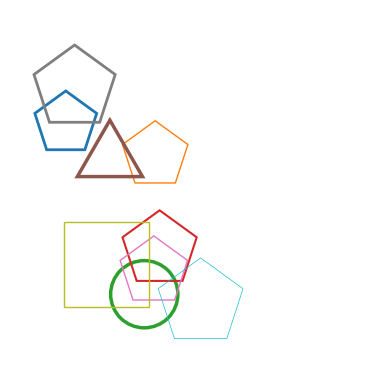[{"shape": "pentagon", "thickness": 2, "radius": 0.42, "center": [0.171, 0.679]}, {"shape": "pentagon", "thickness": 1, "radius": 0.45, "center": [0.403, 0.597]}, {"shape": "circle", "thickness": 2.5, "radius": 0.44, "center": [0.375, 0.236]}, {"shape": "pentagon", "thickness": 1.5, "radius": 0.51, "center": [0.415, 0.352]}, {"shape": "triangle", "thickness": 2.5, "radius": 0.49, "center": [0.285, 0.59]}, {"shape": "pentagon", "thickness": 1, "radius": 0.46, "center": [0.4, 0.295]}, {"shape": "pentagon", "thickness": 2, "radius": 0.55, "center": [0.194, 0.772]}, {"shape": "square", "thickness": 1, "radius": 0.55, "center": [0.276, 0.313]}, {"shape": "pentagon", "thickness": 0.5, "radius": 0.58, "center": [0.521, 0.214]}]